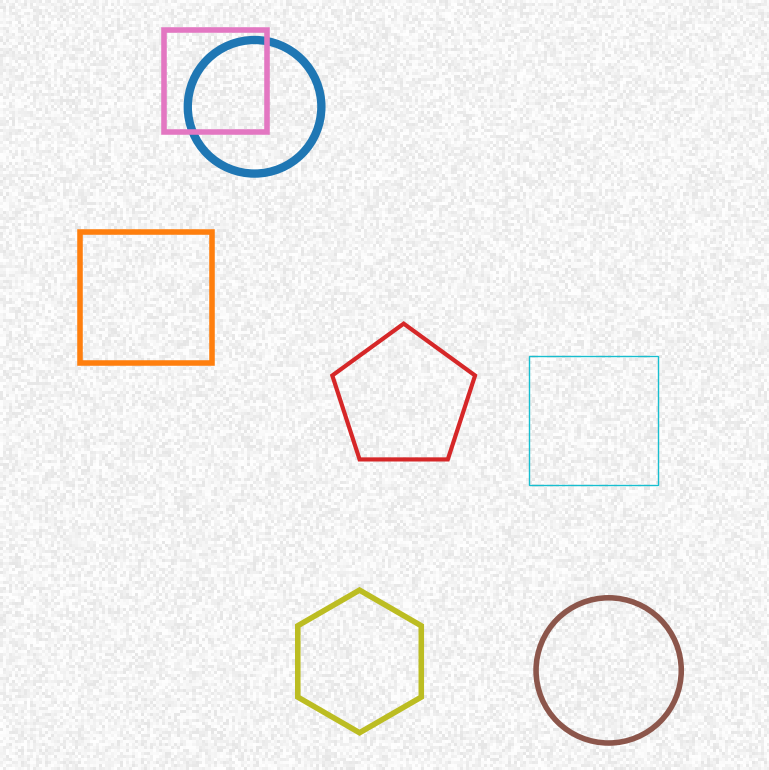[{"shape": "circle", "thickness": 3, "radius": 0.43, "center": [0.331, 0.861]}, {"shape": "square", "thickness": 2, "radius": 0.43, "center": [0.189, 0.614]}, {"shape": "pentagon", "thickness": 1.5, "radius": 0.49, "center": [0.524, 0.482]}, {"shape": "circle", "thickness": 2, "radius": 0.47, "center": [0.79, 0.129]}, {"shape": "square", "thickness": 2, "radius": 0.33, "center": [0.28, 0.895]}, {"shape": "hexagon", "thickness": 2, "radius": 0.46, "center": [0.467, 0.141]}, {"shape": "square", "thickness": 0.5, "radius": 0.42, "center": [0.771, 0.454]}]